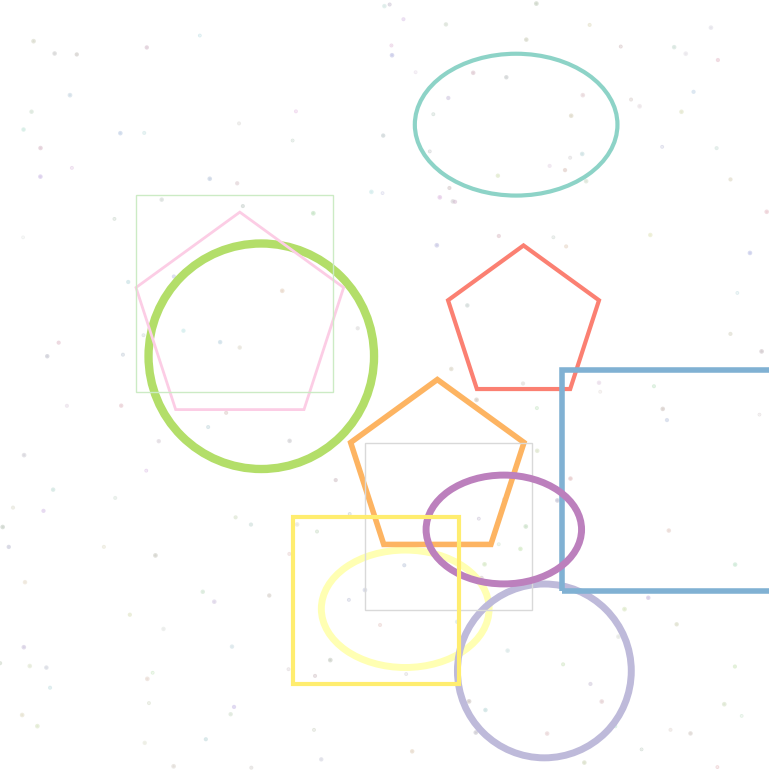[{"shape": "oval", "thickness": 1.5, "radius": 0.66, "center": [0.67, 0.838]}, {"shape": "oval", "thickness": 2.5, "radius": 0.54, "center": [0.526, 0.209]}, {"shape": "circle", "thickness": 2.5, "radius": 0.56, "center": [0.707, 0.129]}, {"shape": "pentagon", "thickness": 1.5, "radius": 0.52, "center": [0.68, 0.578]}, {"shape": "square", "thickness": 2, "radius": 0.72, "center": [0.873, 0.376]}, {"shape": "pentagon", "thickness": 2, "radius": 0.59, "center": [0.568, 0.389]}, {"shape": "circle", "thickness": 3, "radius": 0.73, "center": [0.339, 0.537]}, {"shape": "pentagon", "thickness": 1, "radius": 0.71, "center": [0.311, 0.583]}, {"shape": "square", "thickness": 0.5, "radius": 0.54, "center": [0.582, 0.316]}, {"shape": "oval", "thickness": 2.5, "radius": 0.5, "center": [0.654, 0.312]}, {"shape": "square", "thickness": 0.5, "radius": 0.64, "center": [0.305, 0.618]}, {"shape": "square", "thickness": 1.5, "radius": 0.54, "center": [0.488, 0.221]}]